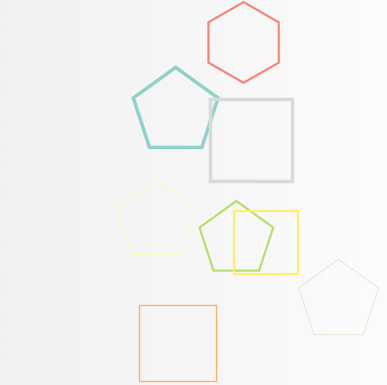[{"shape": "pentagon", "thickness": 2.5, "radius": 0.57, "center": [0.453, 0.71]}, {"shape": "pentagon", "thickness": 0.5, "radius": 0.54, "center": [0.404, 0.427]}, {"shape": "hexagon", "thickness": 1.5, "radius": 0.52, "center": [0.629, 0.89]}, {"shape": "square", "thickness": 1, "radius": 0.49, "center": [0.458, 0.11]}, {"shape": "pentagon", "thickness": 1.5, "radius": 0.5, "center": [0.61, 0.378]}, {"shape": "square", "thickness": 2.5, "radius": 0.53, "center": [0.648, 0.637]}, {"shape": "pentagon", "thickness": 0.5, "radius": 0.54, "center": [0.874, 0.218]}, {"shape": "square", "thickness": 1.5, "radius": 0.41, "center": [0.687, 0.37]}]